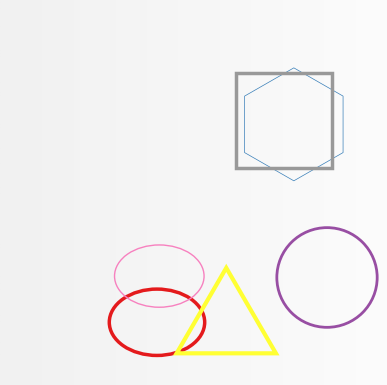[{"shape": "oval", "thickness": 2.5, "radius": 0.62, "center": [0.405, 0.163]}, {"shape": "hexagon", "thickness": 0.5, "radius": 0.73, "center": [0.758, 0.677]}, {"shape": "circle", "thickness": 2, "radius": 0.65, "center": [0.844, 0.279]}, {"shape": "triangle", "thickness": 3, "radius": 0.74, "center": [0.584, 0.156]}, {"shape": "oval", "thickness": 1, "radius": 0.58, "center": [0.411, 0.283]}, {"shape": "square", "thickness": 2.5, "radius": 0.62, "center": [0.734, 0.687]}]